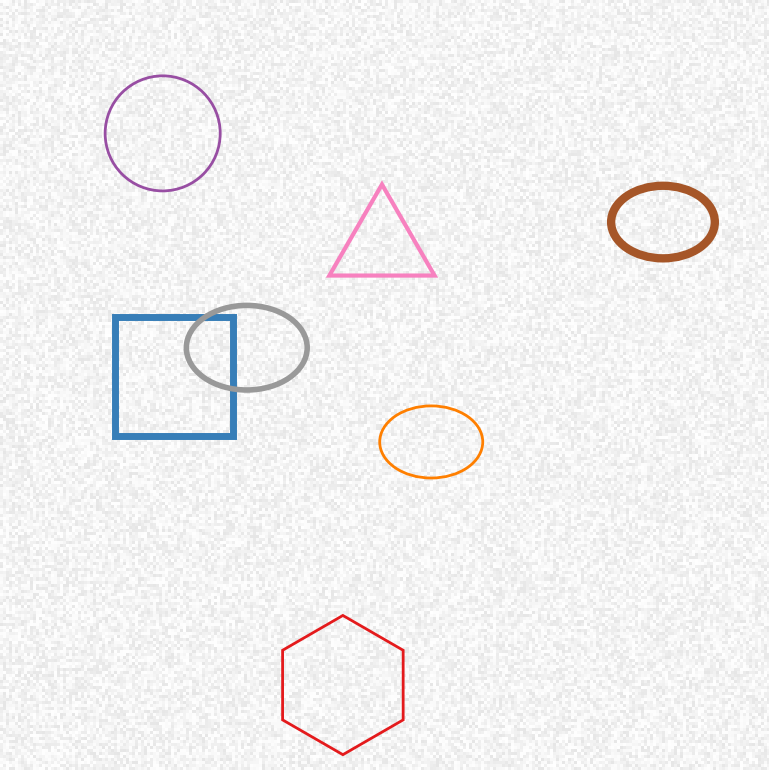[{"shape": "hexagon", "thickness": 1, "radius": 0.45, "center": [0.445, 0.11]}, {"shape": "square", "thickness": 2.5, "radius": 0.38, "center": [0.226, 0.511]}, {"shape": "circle", "thickness": 1, "radius": 0.37, "center": [0.211, 0.827]}, {"shape": "oval", "thickness": 1, "radius": 0.33, "center": [0.56, 0.426]}, {"shape": "oval", "thickness": 3, "radius": 0.34, "center": [0.861, 0.712]}, {"shape": "triangle", "thickness": 1.5, "radius": 0.39, "center": [0.496, 0.682]}, {"shape": "oval", "thickness": 2, "radius": 0.39, "center": [0.32, 0.548]}]